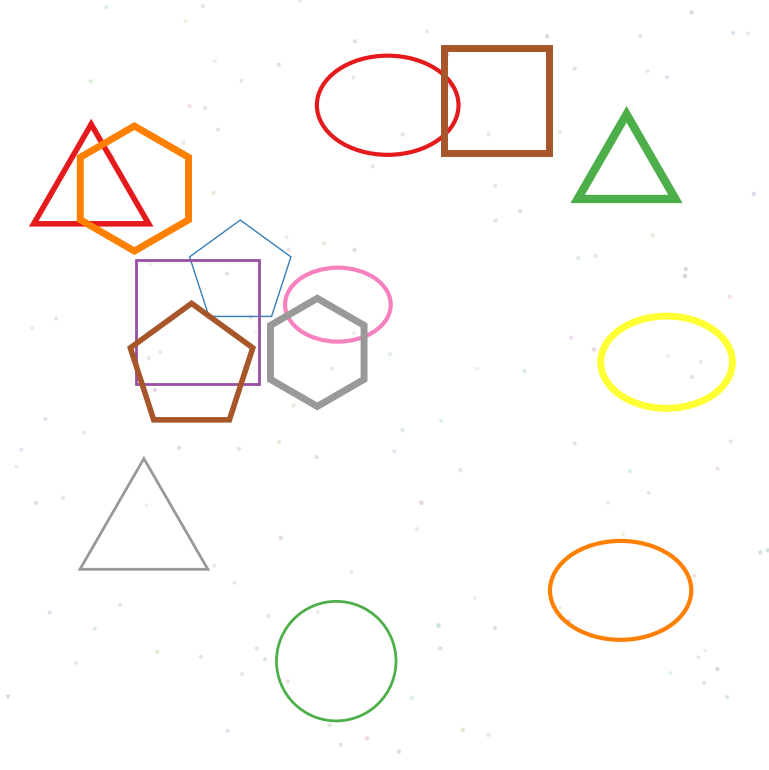[{"shape": "oval", "thickness": 1.5, "radius": 0.46, "center": [0.503, 0.863]}, {"shape": "triangle", "thickness": 2, "radius": 0.43, "center": [0.118, 0.752]}, {"shape": "pentagon", "thickness": 0.5, "radius": 0.35, "center": [0.312, 0.645]}, {"shape": "circle", "thickness": 1, "radius": 0.39, "center": [0.437, 0.141]}, {"shape": "triangle", "thickness": 3, "radius": 0.37, "center": [0.814, 0.778]}, {"shape": "square", "thickness": 1, "radius": 0.4, "center": [0.256, 0.582]}, {"shape": "oval", "thickness": 1.5, "radius": 0.46, "center": [0.806, 0.233]}, {"shape": "hexagon", "thickness": 2.5, "radius": 0.41, "center": [0.175, 0.755]}, {"shape": "oval", "thickness": 2.5, "radius": 0.43, "center": [0.866, 0.53]}, {"shape": "pentagon", "thickness": 2, "radius": 0.42, "center": [0.249, 0.522]}, {"shape": "square", "thickness": 2.5, "radius": 0.34, "center": [0.644, 0.869]}, {"shape": "oval", "thickness": 1.5, "radius": 0.34, "center": [0.439, 0.604]}, {"shape": "hexagon", "thickness": 2.5, "radius": 0.35, "center": [0.412, 0.542]}, {"shape": "triangle", "thickness": 1, "radius": 0.48, "center": [0.187, 0.309]}]